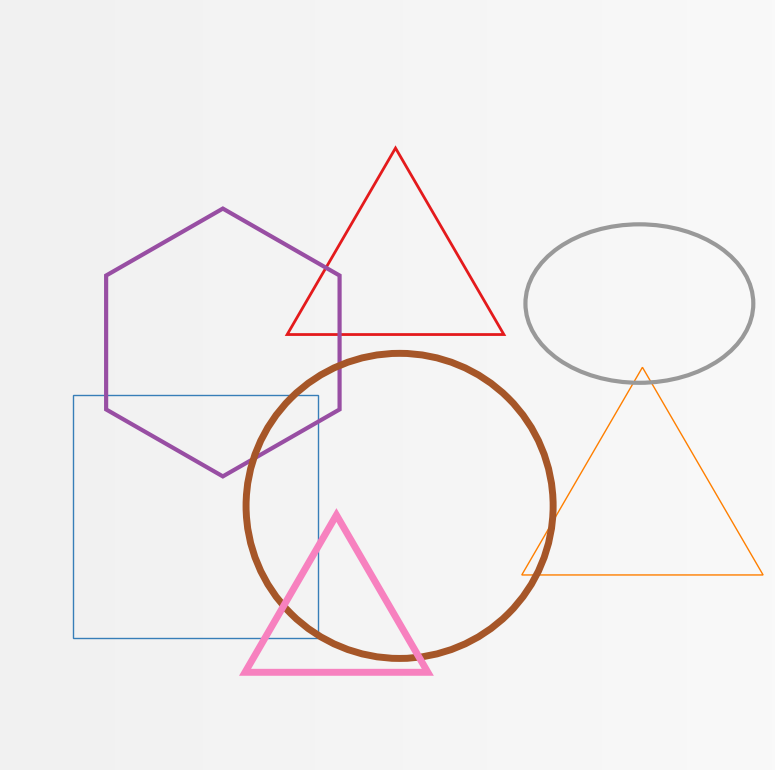[{"shape": "triangle", "thickness": 1, "radius": 0.81, "center": [0.51, 0.646]}, {"shape": "square", "thickness": 0.5, "radius": 0.79, "center": [0.253, 0.329]}, {"shape": "hexagon", "thickness": 1.5, "radius": 0.87, "center": [0.288, 0.555]}, {"shape": "triangle", "thickness": 0.5, "radius": 0.9, "center": [0.829, 0.343]}, {"shape": "circle", "thickness": 2.5, "radius": 0.99, "center": [0.516, 0.343]}, {"shape": "triangle", "thickness": 2.5, "radius": 0.68, "center": [0.434, 0.195]}, {"shape": "oval", "thickness": 1.5, "radius": 0.74, "center": [0.825, 0.606]}]